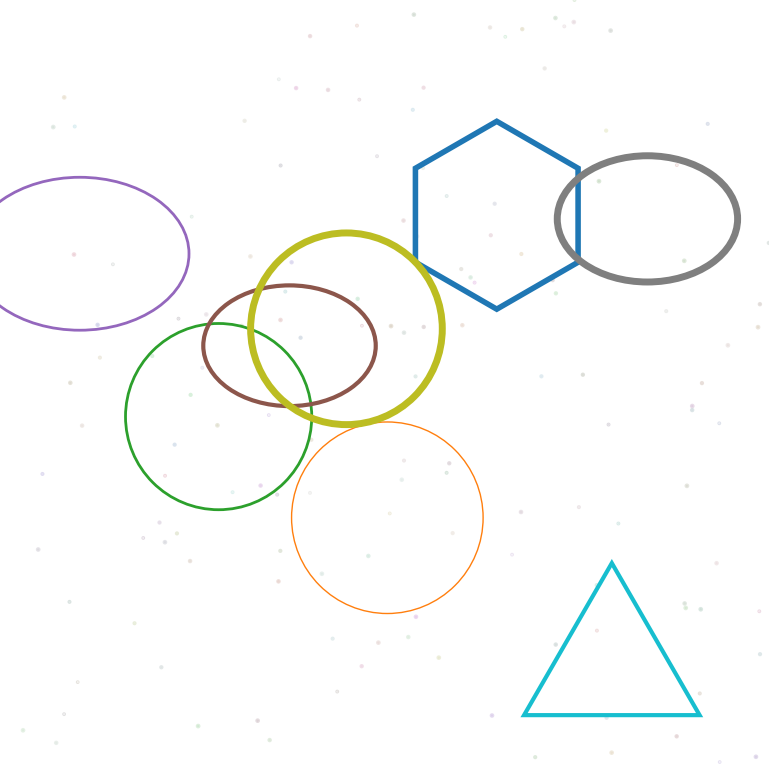[{"shape": "hexagon", "thickness": 2, "radius": 0.61, "center": [0.645, 0.72]}, {"shape": "circle", "thickness": 0.5, "radius": 0.62, "center": [0.503, 0.328]}, {"shape": "circle", "thickness": 1, "radius": 0.6, "center": [0.284, 0.459]}, {"shape": "oval", "thickness": 1, "radius": 0.71, "center": [0.104, 0.67]}, {"shape": "oval", "thickness": 1.5, "radius": 0.56, "center": [0.376, 0.551]}, {"shape": "oval", "thickness": 2.5, "radius": 0.59, "center": [0.841, 0.716]}, {"shape": "circle", "thickness": 2.5, "radius": 0.62, "center": [0.45, 0.573]}, {"shape": "triangle", "thickness": 1.5, "radius": 0.66, "center": [0.795, 0.137]}]